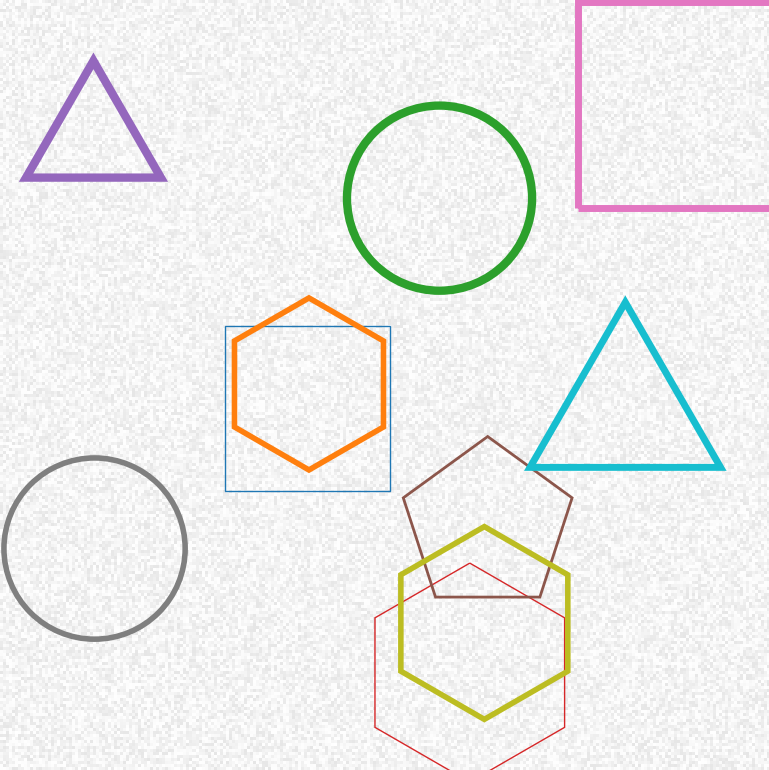[{"shape": "square", "thickness": 0.5, "radius": 0.54, "center": [0.399, 0.469]}, {"shape": "hexagon", "thickness": 2, "radius": 0.56, "center": [0.401, 0.501]}, {"shape": "circle", "thickness": 3, "radius": 0.6, "center": [0.571, 0.743]}, {"shape": "hexagon", "thickness": 0.5, "radius": 0.71, "center": [0.61, 0.127]}, {"shape": "triangle", "thickness": 3, "radius": 0.51, "center": [0.121, 0.82]}, {"shape": "pentagon", "thickness": 1, "radius": 0.58, "center": [0.633, 0.318]}, {"shape": "square", "thickness": 2.5, "radius": 0.67, "center": [0.885, 0.863]}, {"shape": "circle", "thickness": 2, "radius": 0.59, "center": [0.123, 0.288]}, {"shape": "hexagon", "thickness": 2, "radius": 0.63, "center": [0.629, 0.191]}, {"shape": "triangle", "thickness": 2.5, "radius": 0.71, "center": [0.812, 0.464]}]